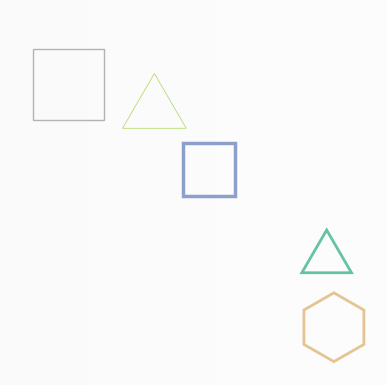[{"shape": "triangle", "thickness": 2, "radius": 0.37, "center": [0.843, 0.329]}, {"shape": "square", "thickness": 2.5, "radius": 0.34, "center": [0.54, 0.56]}, {"shape": "triangle", "thickness": 0.5, "radius": 0.47, "center": [0.398, 0.714]}, {"shape": "hexagon", "thickness": 2, "radius": 0.45, "center": [0.862, 0.15]}, {"shape": "square", "thickness": 1, "radius": 0.46, "center": [0.177, 0.781]}]